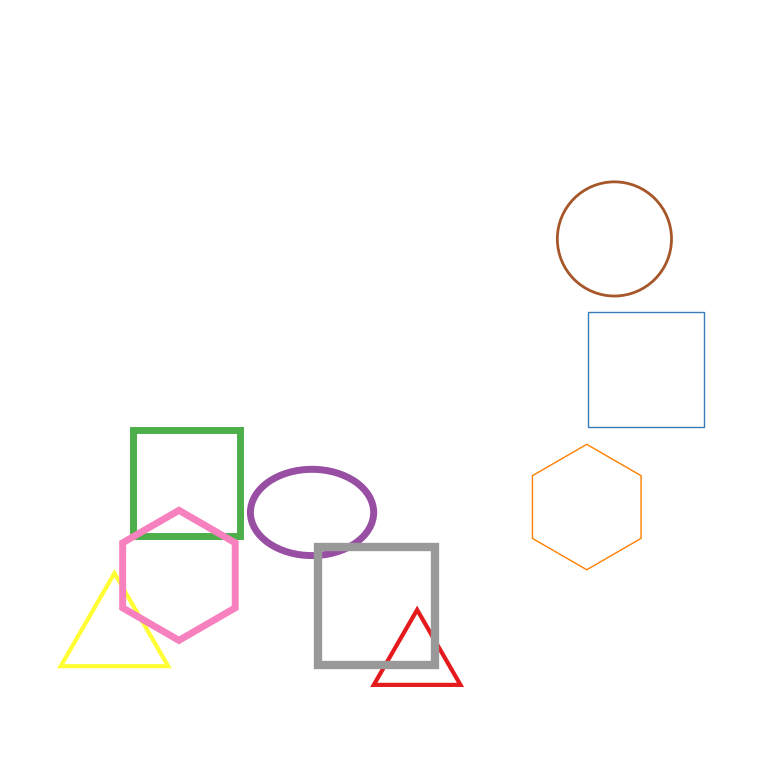[{"shape": "triangle", "thickness": 1.5, "radius": 0.32, "center": [0.542, 0.143]}, {"shape": "square", "thickness": 0.5, "radius": 0.38, "center": [0.838, 0.52]}, {"shape": "square", "thickness": 2.5, "radius": 0.35, "center": [0.242, 0.373]}, {"shape": "oval", "thickness": 2.5, "radius": 0.4, "center": [0.405, 0.334]}, {"shape": "hexagon", "thickness": 0.5, "radius": 0.41, "center": [0.762, 0.342]}, {"shape": "triangle", "thickness": 1.5, "radius": 0.4, "center": [0.149, 0.175]}, {"shape": "circle", "thickness": 1, "radius": 0.37, "center": [0.798, 0.69]}, {"shape": "hexagon", "thickness": 2.5, "radius": 0.42, "center": [0.232, 0.253]}, {"shape": "square", "thickness": 3, "radius": 0.38, "center": [0.489, 0.213]}]